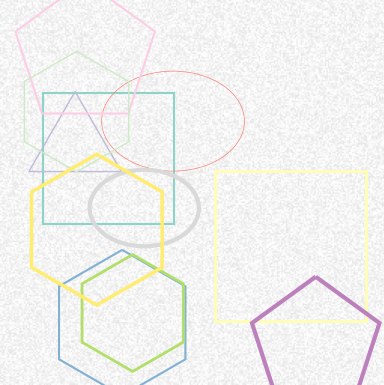[{"shape": "square", "thickness": 1.5, "radius": 0.85, "center": [0.283, 0.59]}, {"shape": "square", "thickness": 2, "radius": 0.98, "center": [0.754, 0.361]}, {"shape": "triangle", "thickness": 1, "radius": 0.69, "center": [0.195, 0.624]}, {"shape": "oval", "thickness": 0.5, "radius": 0.93, "center": [0.449, 0.685]}, {"shape": "hexagon", "thickness": 1.5, "radius": 0.95, "center": [0.317, 0.162]}, {"shape": "hexagon", "thickness": 2, "radius": 0.76, "center": [0.345, 0.187]}, {"shape": "pentagon", "thickness": 1.5, "radius": 0.95, "center": [0.221, 0.859]}, {"shape": "oval", "thickness": 3, "radius": 0.71, "center": [0.375, 0.46]}, {"shape": "pentagon", "thickness": 3, "radius": 0.87, "center": [0.82, 0.107]}, {"shape": "hexagon", "thickness": 1, "radius": 0.78, "center": [0.199, 0.71]}, {"shape": "hexagon", "thickness": 2.5, "radius": 0.98, "center": [0.252, 0.403]}]